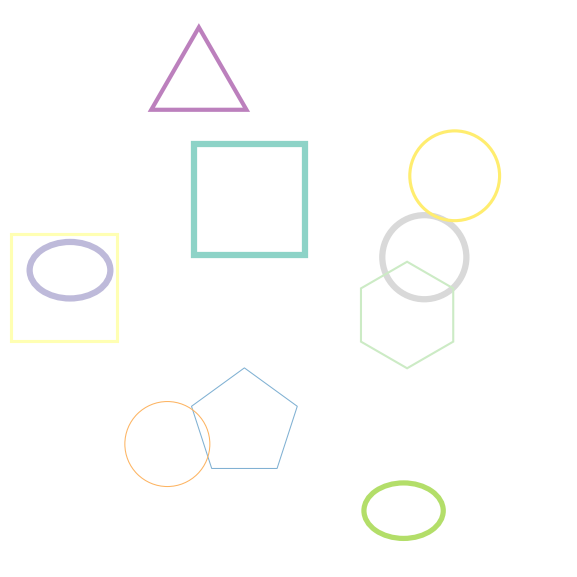[{"shape": "square", "thickness": 3, "radius": 0.48, "center": [0.432, 0.653]}, {"shape": "square", "thickness": 1.5, "radius": 0.46, "center": [0.111, 0.501]}, {"shape": "oval", "thickness": 3, "radius": 0.35, "center": [0.121, 0.531]}, {"shape": "pentagon", "thickness": 0.5, "radius": 0.48, "center": [0.423, 0.266]}, {"shape": "circle", "thickness": 0.5, "radius": 0.37, "center": [0.29, 0.23]}, {"shape": "oval", "thickness": 2.5, "radius": 0.34, "center": [0.699, 0.115]}, {"shape": "circle", "thickness": 3, "radius": 0.36, "center": [0.735, 0.554]}, {"shape": "triangle", "thickness": 2, "radius": 0.48, "center": [0.344, 0.857]}, {"shape": "hexagon", "thickness": 1, "radius": 0.46, "center": [0.705, 0.454]}, {"shape": "circle", "thickness": 1.5, "radius": 0.39, "center": [0.787, 0.695]}]